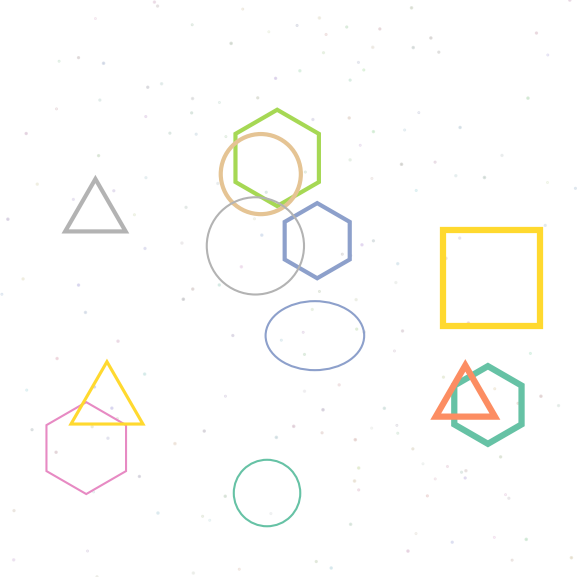[{"shape": "circle", "thickness": 1, "radius": 0.29, "center": [0.462, 0.145]}, {"shape": "hexagon", "thickness": 3, "radius": 0.34, "center": [0.845, 0.298]}, {"shape": "triangle", "thickness": 3, "radius": 0.3, "center": [0.806, 0.307]}, {"shape": "oval", "thickness": 1, "radius": 0.43, "center": [0.545, 0.418]}, {"shape": "hexagon", "thickness": 2, "radius": 0.33, "center": [0.549, 0.582]}, {"shape": "hexagon", "thickness": 1, "radius": 0.4, "center": [0.149, 0.223]}, {"shape": "hexagon", "thickness": 2, "radius": 0.42, "center": [0.48, 0.726]}, {"shape": "square", "thickness": 3, "radius": 0.42, "center": [0.851, 0.518]}, {"shape": "triangle", "thickness": 1.5, "radius": 0.36, "center": [0.185, 0.301]}, {"shape": "circle", "thickness": 2, "radius": 0.35, "center": [0.452, 0.698]}, {"shape": "circle", "thickness": 1, "radius": 0.42, "center": [0.442, 0.573]}, {"shape": "triangle", "thickness": 2, "radius": 0.3, "center": [0.165, 0.629]}]